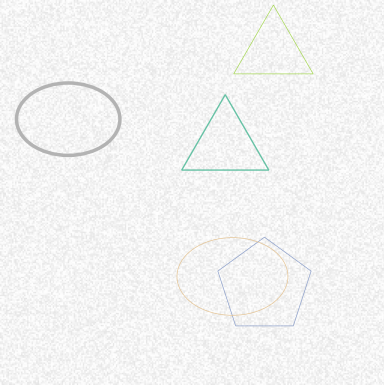[{"shape": "triangle", "thickness": 1, "radius": 0.65, "center": [0.585, 0.624]}, {"shape": "pentagon", "thickness": 0.5, "radius": 0.64, "center": [0.687, 0.257]}, {"shape": "triangle", "thickness": 0.5, "radius": 0.6, "center": [0.71, 0.868]}, {"shape": "oval", "thickness": 0.5, "radius": 0.72, "center": [0.604, 0.282]}, {"shape": "oval", "thickness": 2.5, "radius": 0.67, "center": [0.177, 0.69]}]